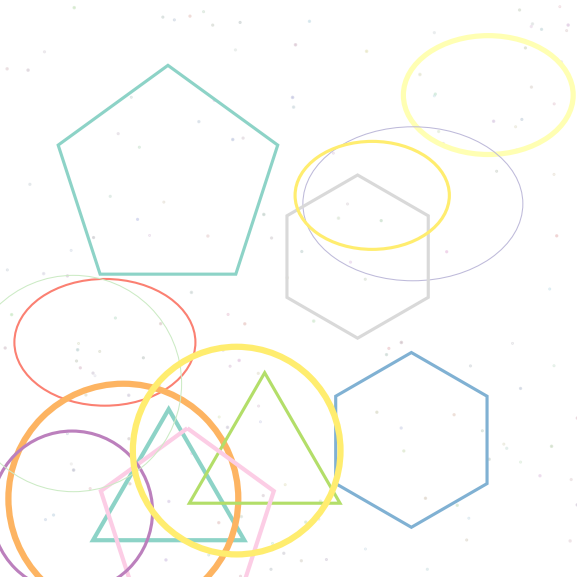[{"shape": "pentagon", "thickness": 1.5, "radius": 1.0, "center": [0.291, 0.686]}, {"shape": "triangle", "thickness": 2, "radius": 0.76, "center": [0.292, 0.139]}, {"shape": "oval", "thickness": 2.5, "radius": 0.73, "center": [0.846, 0.835]}, {"shape": "oval", "thickness": 0.5, "radius": 0.95, "center": [0.715, 0.646]}, {"shape": "oval", "thickness": 1, "radius": 0.78, "center": [0.182, 0.406]}, {"shape": "hexagon", "thickness": 1.5, "radius": 0.76, "center": [0.712, 0.237]}, {"shape": "circle", "thickness": 3, "radius": 1.0, "center": [0.214, 0.136]}, {"shape": "triangle", "thickness": 1.5, "radius": 0.75, "center": [0.458, 0.203]}, {"shape": "pentagon", "thickness": 2, "radius": 0.79, "center": [0.324, 0.1]}, {"shape": "hexagon", "thickness": 1.5, "radius": 0.71, "center": [0.619, 0.555]}, {"shape": "circle", "thickness": 1.5, "radius": 0.7, "center": [0.125, 0.113]}, {"shape": "circle", "thickness": 0.5, "radius": 0.94, "center": [0.127, 0.335]}, {"shape": "circle", "thickness": 3, "radius": 0.9, "center": [0.41, 0.219]}, {"shape": "oval", "thickness": 1.5, "radius": 0.67, "center": [0.645, 0.661]}]